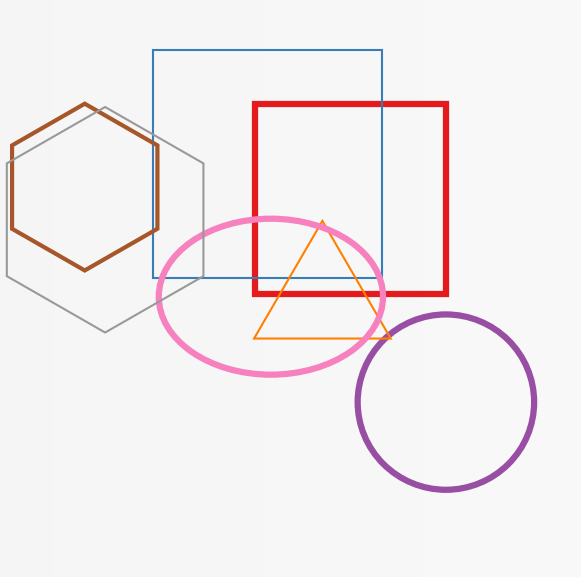[{"shape": "square", "thickness": 3, "radius": 0.82, "center": [0.603, 0.655]}, {"shape": "square", "thickness": 1, "radius": 0.99, "center": [0.46, 0.715]}, {"shape": "circle", "thickness": 3, "radius": 0.76, "center": [0.767, 0.303]}, {"shape": "triangle", "thickness": 1, "radius": 0.68, "center": [0.555, 0.481]}, {"shape": "hexagon", "thickness": 2, "radius": 0.72, "center": [0.146, 0.675]}, {"shape": "oval", "thickness": 3, "radius": 0.96, "center": [0.466, 0.485]}, {"shape": "hexagon", "thickness": 1, "radius": 0.98, "center": [0.181, 0.619]}]